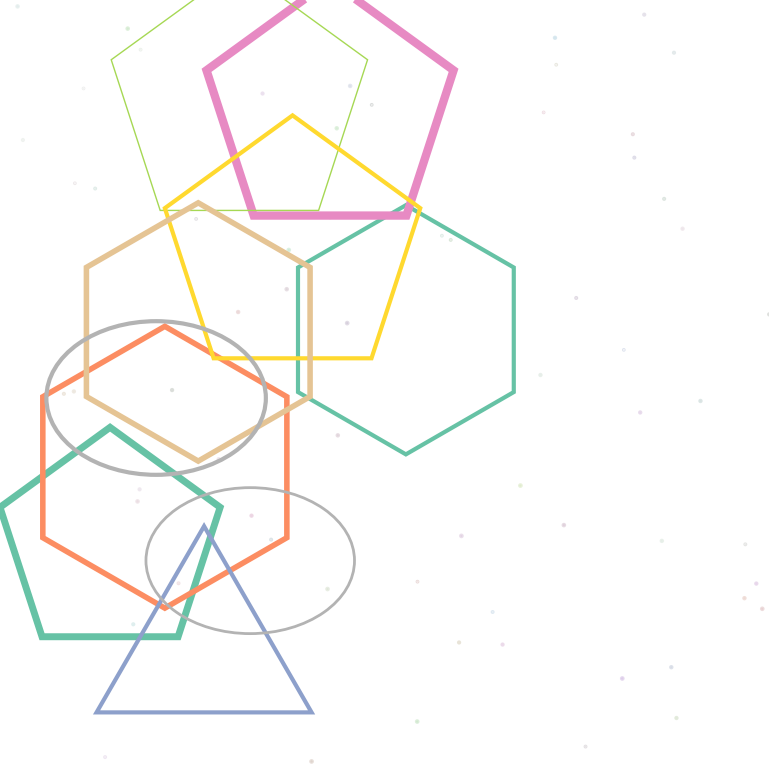[{"shape": "pentagon", "thickness": 2.5, "radius": 0.75, "center": [0.143, 0.295]}, {"shape": "hexagon", "thickness": 1.5, "radius": 0.81, "center": [0.527, 0.572]}, {"shape": "hexagon", "thickness": 2, "radius": 0.91, "center": [0.214, 0.393]}, {"shape": "triangle", "thickness": 1.5, "radius": 0.81, "center": [0.265, 0.155]}, {"shape": "pentagon", "thickness": 3, "radius": 0.84, "center": [0.429, 0.857]}, {"shape": "pentagon", "thickness": 0.5, "radius": 0.88, "center": [0.311, 0.868]}, {"shape": "pentagon", "thickness": 1.5, "radius": 0.87, "center": [0.38, 0.676]}, {"shape": "hexagon", "thickness": 2, "radius": 0.84, "center": [0.257, 0.569]}, {"shape": "oval", "thickness": 1, "radius": 0.68, "center": [0.325, 0.272]}, {"shape": "oval", "thickness": 1.5, "radius": 0.71, "center": [0.203, 0.483]}]